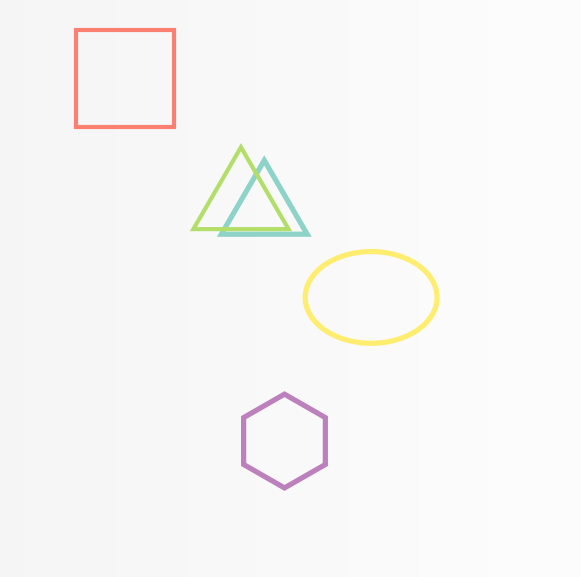[{"shape": "triangle", "thickness": 2.5, "radius": 0.43, "center": [0.455, 0.636]}, {"shape": "square", "thickness": 2, "radius": 0.42, "center": [0.215, 0.864]}, {"shape": "triangle", "thickness": 2, "radius": 0.47, "center": [0.415, 0.65]}, {"shape": "hexagon", "thickness": 2.5, "radius": 0.41, "center": [0.489, 0.235]}, {"shape": "oval", "thickness": 2.5, "radius": 0.57, "center": [0.639, 0.484]}]